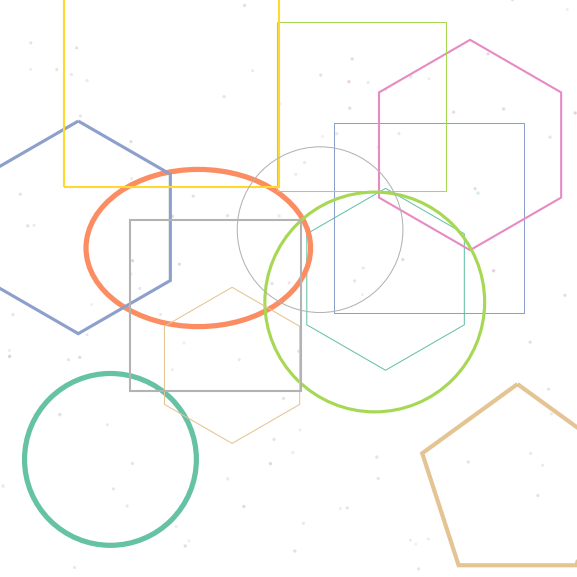[{"shape": "circle", "thickness": 2.5, "radius": 0.74, "center": [0.191, 0.204]}, {"shape": "hexagon", "thickness": 0.5, "radius": 0.79, "center": [0.668, 0.515]}, {"shape": "oval", "thickness": 2.5, "radius": 0.97, "center": [0.343, 0.57]}, {"shape": "square", "thickness": 0.5, "radius": 0.82, "center": [0.743, 0.622]}, {"shape": "hexagon", "thickness": 1.5, "radius": 0.92, "center": [0.136, 0.605]}, {"shape": "hexagon", "thickness": 1, "radius": 0.91, "center": [0.814, 0.748]}, {"shape": "square", "thickness": 0.5, "radius": 0.73, "center": [0.626, 0.815]}, {"shape": "circle", "thickness": 1.5, "radius": 0.95, "center": [0.649, 0.476]}, {"shape": "square", "thickness": 1, "radius": 0.93, "center": [0.297, 0.862]}, {"shape": "pentagon", "thickness": 2, "radius": 0.87, "center": [0.896, 0.161]}, {"shape": "hexagon", "thickness": 0.5, "radius": 0.68, "center": [0.402, 0.366]}, {"shape": "square", "thickness": 1, "radius": 0.74, "center": [0.373, 0.471]}, {"shape": "circle", "thickness": 0.5, "radius": 0.72, "center": [0.554, 0.601]}]